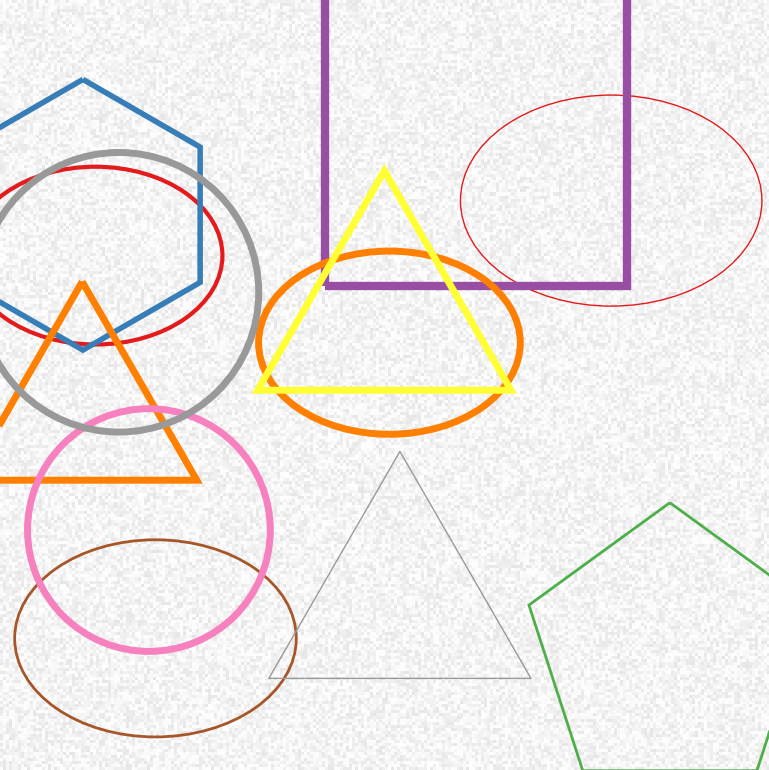[{"shape": "oval", "thickness": 0.5, "radius": 0.98, "center": [0.794, 0.739]}, {"shape": "oval", "thickness": 1.5, "radius": 0.82, "center": [0.124, 0.668]}, {"shape": "hexagon", "thickness": 2, "radius": 0.88, "center": [0.108, 0.721]}, {"shape": "pentagon", "thickness": 1, "radius": 0.96, "center": [0.87, 0.155]}, {"shape": "square", "thickness": 3, "radius": 0.98, "center": [0.618, 0.824]}, {"shape": "oval", "thickness": 2.5, "radius": 0.85, "center": [0.506, 0.555]}, {"shape": "triangle", "thickness": 2.5, "radius": 0.86, "center": [0.107, 0.462]}, {"shape": "triangle", "thickness": 2.5, "radius": 0.95, "center": [0.499, 0.588]}, {"shape": "oval", "thickness": 1, "radius": 0.91, "center": [0.202, 0.171]}, {"shape": "circle", "thickness": 2.5, "radius": 0.79, "center": [0.193, 0.312]}, {"shape": "triangle", "thickness": 0.5, "radius": 0.98, "center": [0.519, 0.217]}, {"shape": "circle", "thickness": 2.5, "radius": 0.91, "center": [0.154, 0.62]}]